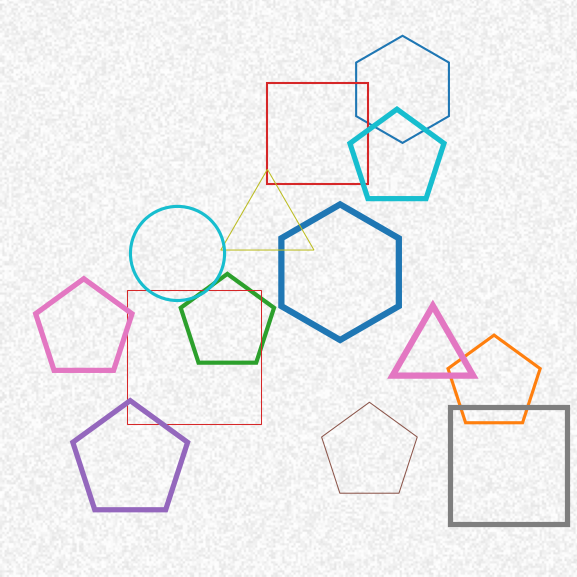[{"shape": "hexagon", "thickness": 1, "radius": 0.46, "center": [0.697, 0.844]}, {"shape": "hexagon", "thickness": 3, "radius": 0.59, "center": [0.589, 0.528]}, {"shape": "pentagon", "thickness": 1.5, "radius": 0.42, "center": [0.856, 0.335]}, {"shape": "pentagon", "thickness": 2, "radius": 0.42, "center": [0.394, 0.44]}, {"shape": "square", "thickness": 1, "radius": 0.44, "center": [0.549, 0.768]}, {"shape": "square", "thickness": 0.5, "radius": 0.58, "center": [0.336, 0.381]}, {"shape": "pentagon", "thickness": 2.5, "radius": 0.52, "center": [0.225, 0.201]}, {"shape": "pentagon", "thickness": 0.5, "radius": 0.44, "center": [0.64, 0.216]}, {"shape": "pentagon", "thickness": 2.5, "radius": 0.44, "center": [0.145, 0.429]}, {"shape": "triangle", "thickness": 3, "radius": 0.4, "center": [0.75, 0.389]}, {"shape": "square", "thickness": 2.5, "radius": 0.51, "center": [0.881, 0.193]}, {"shape": "triangle", "thickness": 0.5, "radius": 0.47, "center": [0.463, 0.613]}, {"shape": "pentagon", "thickness": 2.5, "radius": 0.43, "center": [0.687, 0.724]}, {"shape": "circle", "thickness": 1.5, "radius": 0.41, "center": [0.307, 0.56]}]